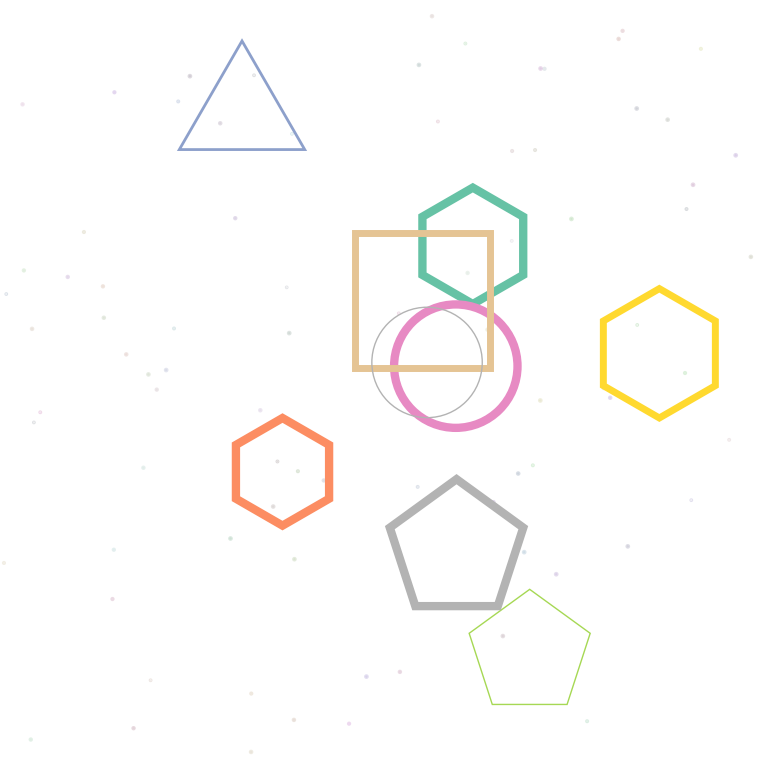[{"shape": "hexagon", "thickness": 3, "radius": 0.38, "center": [0.614, 0.681]}, {"shape": "hexagon", "thickness": 3, "radius": 0.35, "center": [0.367, 0.387]}, {"shape": "triangle", "thickness": 1, "radius": 0.47, "center": [0.314, 0.853]}, {"shape": "circle", "thickness": 3, "radius": 0.4, "center": [0.592, 0.524]}, {"shape": "pentagon", "thickness": 0.5, "radius": 0.41, "center": [0.688, 0.152]}, {"shape": "hexagon", "thickness": 2.5, "radius": 0.42, "center": [0.856, 0.541]}, {"shape": "square", "thickness": 2.5, "radius": 0.44, "center": [0.549, 0.61]}, {"shape": "circle", "thickness": 0.5, "radius": 0.36, "center": [0.555, 0.529]}, {"shape": "pentagon", "thickness": 3, "radius": 0.46, "center": [0.593, 0.287]}]